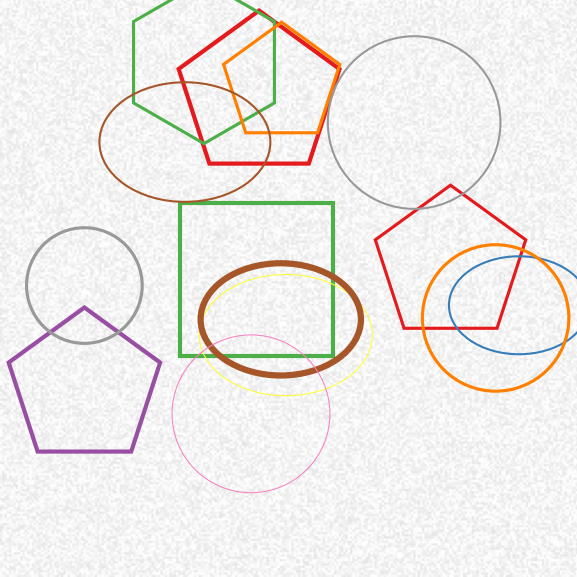[{"shape": "pentagon", "thickness": 2, "radius": 0.73, "center": [0.449, 0.834]}, {"shape": "pentagon", "thickness": 1.5, "radius": 0.68, "center": [0.78, 0.541]}, {"shape": "oval", "thickness": 1, "radius": 0.61, "center": [0.899, 0.471]}, {"shape": "hexagon", "thickness": 1.5, "radius": 0.7, "center": [0.353, 0.891]}, {"shape": "square", "thickness": 2, "radius": 0.66, "center": [0.444, 0.516]}, {"shape": "pentagon", "thickness": 2, "radius": 0.69, "center": [0.146, 0.329]}, {"shape": "pentagon", "thickness": 1.5, "radius": 0.53, "center": [0.488, 0.855]}, {"shape": "circle", "thickness": 1.5, "radius": 0.63, "center": [0.858, 0.449]}, {"shape": "oval", "thickness": 0.5, "radius": 0.75, "center": [0.495, 0.419]}, {"shape": "oval", "thickness": 3, "radius": 0.69, "center": [0.486, 0.446]}, {"shape": "oval", "thickness": 1, "radius": 0.74, "center": [0.32, 0.753]}, {"shape": "circle", "thickness": 0.5, "radius": 0.68, "center": [0.435, 0.283]}, {"shape": "circle", "thickness": 1, "radius": 0.75, "center": [0.717, 0.787]}, {"shape": "circle", "thickness": 1.5, "radius": 0.5, "center": [0.146, 0.505]}]